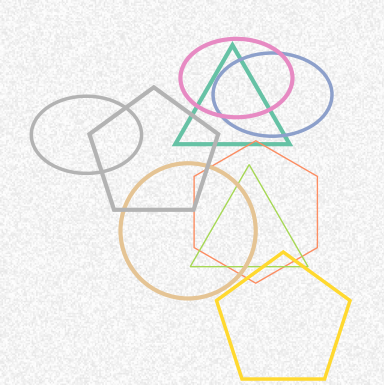[{"shape": "triangle", "thickness": 3, "radius": 0.86, "center": [0.604, 0.711]}, {"shape": "hexagon", "thickness": 1, "radius": 0.92, "center": [0.664, 0.449]}, {"shape": "oval", "thickness": 2.5, "radius": 0.77, "center": [0.708, 0.754]}, {"shape": "oval", "thickness": 3, "radius": 0.73, "center": [0.614, 0.797]}, {"shape": "triangle", "thickness": 1, "radius": 0.88, "center": [0.647, 0.396]}, {"shape": "pentagon", "thickness": 2.5, "radius": 0.91, "center": [0.736, 0.163]}, {"shape": "circle", "thickness": 3, "radius": 0.88, "center": [0.489, 0.4]}, {"shape": "oval", "thickness": 2.5, "radius": 0.72, "center": [0.225, 0.65]}, {"shape": "pentagon", "thickness": 3, "radius": 0.88, "center": [0.4, 0.597]}]